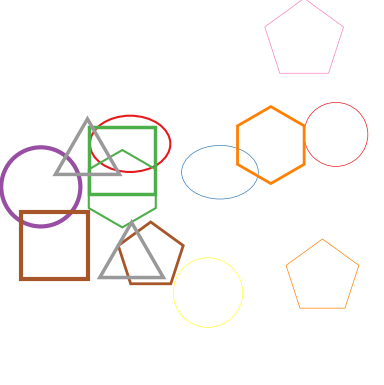[{"shape": "oval", "thickness": 1.5, "radius": 0.52, "center": [0.338, 0.626]}, {"shape": "circle", "thickness": 0.5, "radius": 0.42, "center": [0.872, 0.651]}, {"shape": "oval", "thickness": 0.5, "radius": 0.5, "center": [0.571, 0.553]}, {"shape": "square", "thickness": 2.5, "radius": 0.43, "center": [0.317, 0.584]}, {"shape": "hexagon", "thickness": 1.5, "radius": 0.5, "center": [0.318, 0.51]}, {"shape": "circle", "thickness": 3, "radius": 0.51, "center": [0.106, 0.515]}, {"shape": "pentagon", "thickness": 0.5, "radius": 0.5, "center": [0.838, 0.28]}, {"shape": "hexagon", "thickness": 2, "radius": 0.5, "center": [0.703, 0.623]}, {"shape": "circle", "thickness": 0.5, "radius": 0.45, "center": [0.54, 0.24]}, {"shape": "square", "thickness": 3, "radius": 0.44, "center": [0.142, 0.363]}, {"shape": "pentagon", "thickness": 2, "radius": 0.44, "center": [0.391, 0.335]}, {"shape": "pentagon", "thickness": 0.5, "radius": 0.54, "center": [0.79, 0.897]}, {"shape": "triangle", "thickness": 2.5, "radius": 0.48, "center": [0.227, 0.595]}, {"shape": "triangle", "thickness": 2.5, "radius": 0.48, "center": [0.342, 0.327]}]